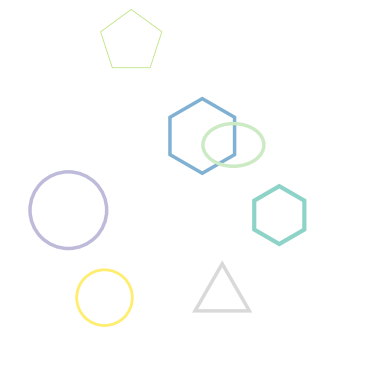[{"shape": "hexagon", "thickness": 3, "radius": 0.38, "center": [0.725, 0.441]}, {"shape": "circle", "thickness": 2.5, "radius": 0.5, "center": [0.178, 0.454]}, {"shape": "hexagon", "thickness": 2.5, "radius": 0.48, "center": [0.525, 0.647]}, {"shape": "pentagon", "thickness": 0.5, "radius": 0.42, "center": [0.341, 0.892]}, {"shape": "triangle", "thickness": 2.5, "radius": 0.41, "center": [0.577, 0.233]}, {"shape": "oval", "thickness": 2.5, "radius": 0.4, "center": [0.606, 0.624]}, {"shape": "circle", "thickness": 2, "radius": 0.36, "center": [0.271, 0.227]}]